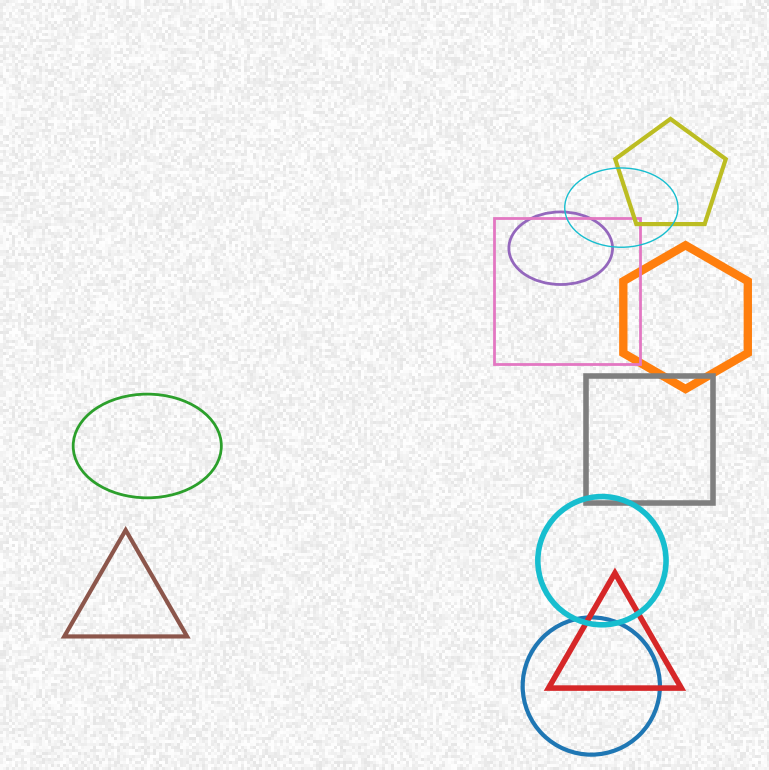[{"shape": "circle", "thickness": 1.5, "radius": 0.45, "center": [0.768, 0.109]}, {"shape": "hexagon", "thickness": 3, "radius": 0.47, "center": [0.89, 0.588]}, {"shape": "oval", "thickness": 1, "radius": 0.48, "center": [0.191, 0.421]}, {"shape": "triangle", "thickness": 2, "radius": 0.5, "center": [0.799, 0.156]}, {"shape": "oval", "thickness": 1, "radius": 0.34, "center": [0.728, 0.678]}, {"shape": "triangle", "thickness": 1.5, "radius": 0.46, "center": [0.163, 0.219]}, {"shape": "square", "thickness": 1, "radius": 0.47, "center": [0.736, 0.623]}, {"shape": "square", "thickness": 2, "radius": 0.41, "center": [0.844, 0.429]}, {"shape": "pentagon", "thickness": 1.5, "radius": 0.38, "center": [0.871, 0.77]}, {"shape": "oval", "thickness": 0.5, "radius": 0.37, "center": [0.807, 0.73]}, {"shape": "circle", "thickness": 2, "radius": 0.42, "center": [0.782, 0.272]}]